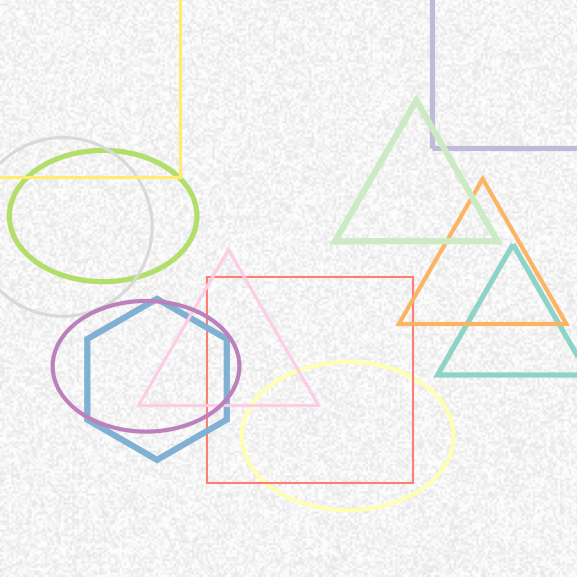[{"shape": "triangle", "thickness": 2.5, "radius": 0.75, "center": [0.888, 0.425]}, {"shape": "oval", "thickness": 2, "radius": 0.92, "center": [0.602, 0.244]}, {"shape": "square", "thickness": 2.5, "radius": 0.74, "center": [0.895, 0.891]}, {"shape": "square", "thickness": 1, "radius": 0.89, "center": [0.537, 0.341]}, {"shape": "hexagon", "thickness": 3, "radius": 0.7, "center": [0.272, 0.342]}, {"shape": "triangle", "thickness": 2, "radius": 0.84, "center": [0.836, 0.522]}, {"shape": "oval", "thickness": 2.5, "radius": 0.81, "center": [0.179, 0.625]}, {"shape": "triangle", "thickness": 1.5, "radius": 0.9, "center": [0.396, 0.387]}, {"shape": "circle", "thickness": 1.5, "radius": 0.77, "center": [0.109, 0.606]}, {"shape": "oval", "thickness": 2, "radius": 0.81, "center": [0.253, 0.365]}, {"shape": "triangle", "thickness": 3, "radius": 0.81, "center": [0.721, 0.663]}, {"shape": "square", "thickness": 1.5, "radius": 0.85, "center": [0.142, 0.863]}]